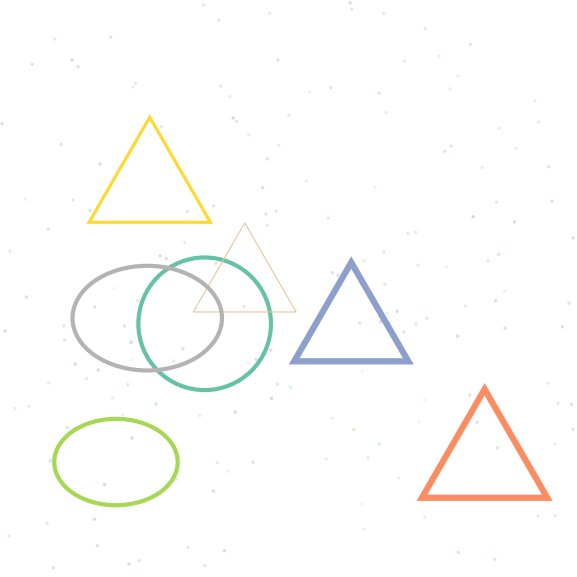[{"shape": "circle", "thickness": 2, "radius": 0.57, "center": [0.354, 0.438]}, {"shape": "triangle", "thickness": 3, "radius": 0.63, "center": [0.839, 0.2]}, {"shape": "triangle", "thickness": 3, "radius": 0.57, "center": [0.608, 0.431]}, {"shape": "oval", "thickness": 2, "radius": 0.53, "center": [0.201, 0.199]}, {"shape": "triangle", "thickness": 1.5, "radius": 0.61, "center": [0.259, 0.675]}, {"shape": "triangle", "thickness": 0.5, "radius": 0.51, "center": [0.424, 0.51]}, {"shape": "oval", "thickness": 2, "radius": 0.65, "center": [0.255, 0.448]}]